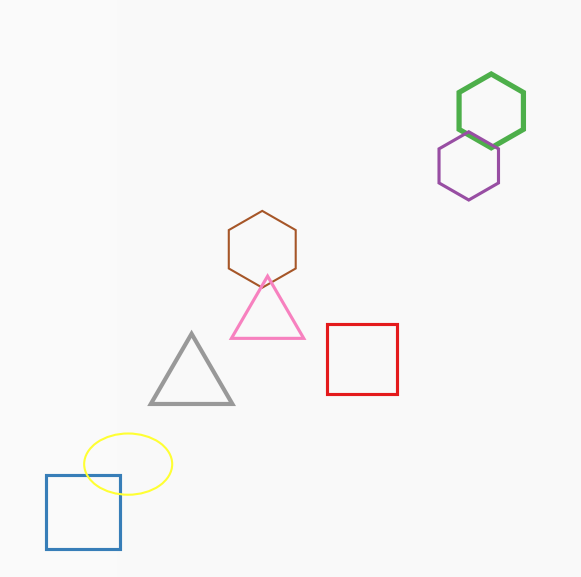[{"shape": "square", "thickness": 1.5, "radius": 0.3, "center": [0.623, 0.378]}, {"shape": "square", "thickness": 1.5, "radius": 0.32, "center": [0.142, 0.113]}, {"shape": "hexagon", "thickness": 2.5, "radius": 0.32, "center": [0.845, 0.807]}, {"shape": "hexagon", "thickness": 1.5, "radius": 0.3, "center": [0.806, 0.712]}, {"shape": "oval", "thickness": 1, "radius": 0.38, "center": [0.221, 0.195]}, {"shape": "hexagon", "thickness": 1, "radius": 0.33, "center": [0.451, 0.567]}, {"shape": "triangle", "thickness": 1.5, "radius": 0.36, "center": [0.46, 0.449]}, {"shape": "triangle", "thickness": 2, "radius": 0.41, "center": [0.33, 0.34]}]